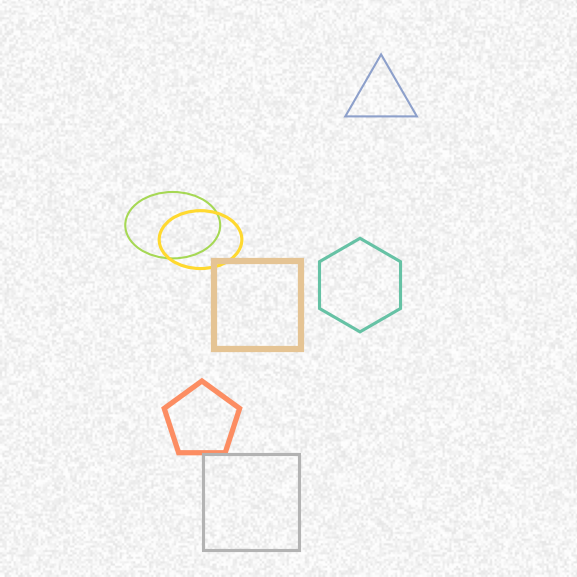[{"shape": "hexagon", "thickness": 1.5, "radius": 0.41, "center": [0.623, 0.506]}, {"shape": "pentagon", "thickness": 2.5, "radius": 0.34, "center": [0.35, 0.271]}, {"shape": "triangle", "thickness": 1, "radius": 0.36, "center": [0.66, 0.833]}, {"shape": "oval", "thickness": 1, "radius": 0.41, "center": [0.299, 0.609]}, {"shape": "oval", "thickness": 1.5, "radius": 0.36, "center": [0.347, 0.584]}, {"shape": "square", "thickness": 3, "radius": 0.38, "center": [0.446, 0.471]}, {"shape": "square", "thickness": 1.5, "radius": 0.42, "center": [0.435, 0.13]}]